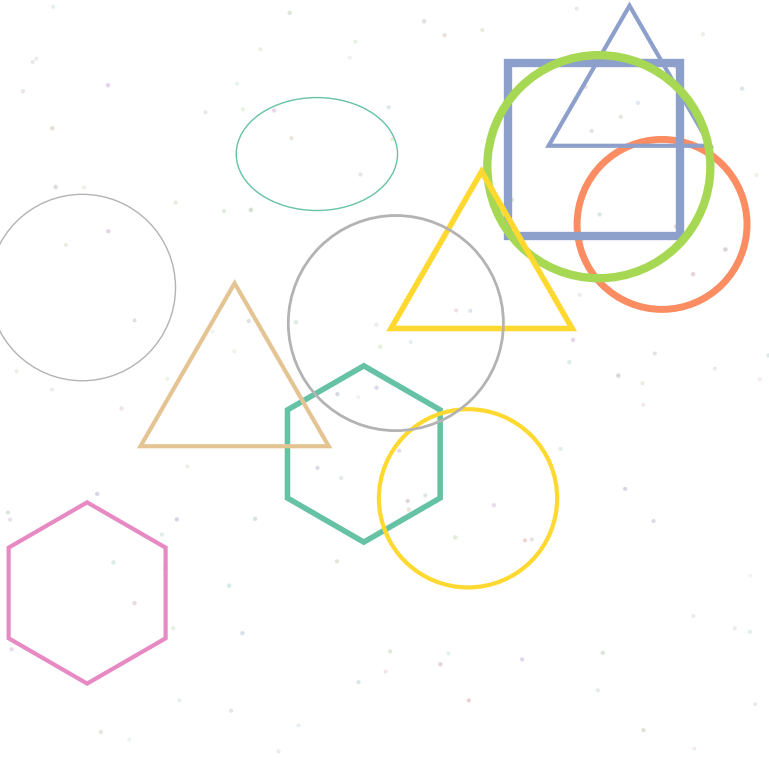[{"shape": "hexagon", "thickness": 2, "radius": 0.57, "center": [0.472, 0.41]}, {"shape": "oval", "thickness": 0.5, "radius": 0.52, "center": [0.412, 0.8]}, {"shape": "circle", "thickness": 2.5, "radius": 0.55, "center": [0.86, 0.709]}, {"shape": "square", "thickness": 3, "radius": 0.56, "center": [0.772, 0.806]}, {"shape": "triangle", "thickness": 1.5, "radius": 0.61, "center": [0.818, 0.871]}, {"shape": "hexagon", "thickness": 1.5, "radius": 0.59, "center": [0.113, 0.23]}, {"shape": "circle", "thickness": 3, "radius": 0.72, "center": [0.778, 0.784]}, {"shape": "circle", "thickness": 1.5, "radius": 0.58, "center": [0.608, 0.353]}, {"shape": "triangle", "thickness": 2, "radius": 0.68, "center": [0.625, 0.641]}, {"shape": "triangle", "thickness": 1.5, "radius": 0.71, "center": [0.305, 0.491]}, {"shape": "circle", "thickness": 0.5, "radius": 0.61, "center": [0.107, 0.627]}, {"shape": "circle", "thickness": 1, "radius": 0.7, "center": [0.514, 0.58]}]